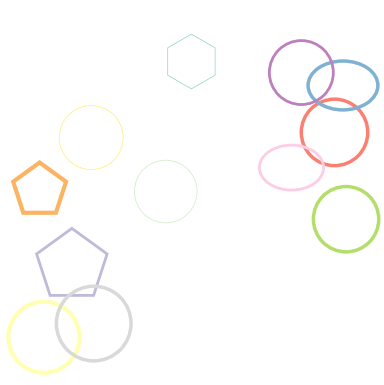[{"shape": "hexagon", "thickness": 0.5, "radius": 0.36, "center": [0.497, 0.84]}, {"shape": "circle", "thickness": 3, "radius": 0.46, "center": [0.114, 0.124]}, {"shape": "pentagon", "thickness": 2, "radius": 0.48, "center": [0.187, 0.311]}, {"shape": "circle", "thickness": 2.5, "radius": 0.43, "center": [0.869, 0.656]}, {"shape": "oval", "thickness": 2.5, "radius": 0.45, "center": [0.891, 0.778]}, {"shape": "pentagon", "thickness": 3, "radius": 0.36, "center": [0.103, 0.506]}, {"shape": "circle", "thickness": 2.5, "radius": 0.42, "center": [0.899, 0.431]}, {"shape": "oval", "thickness": 2, "radius": 0.42, "center": [0.757, 0.565]}, {"shape": "circle", "thickness": 2.5, "radius": 0.48, "center": [0.243, 0.16]}, {"shape": "circle", "thickness": 2, "radius": 0.42, "center": [0.783, 0.812]}, {"shape": "circle", "thickness": 0.5, "radius": 0.41, "center": [0.431, 0.503]}, {"shape": "circle", "thickness": 0.5, "radius": 0.42, "center": [0.237, 0.643]}]